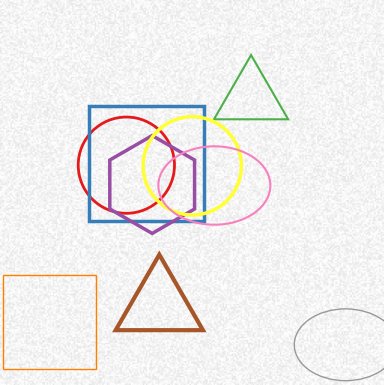[{"shape": "circle", "thickness": 2, "radius": 0.63, "center": [0.328, 0.571]}, {"shape": "square", "thickness": 2.5, "radius": 0.75, "center": [0.38, 0.576]}, {"shape": "triangle", "thickness": 1.5, "radius": 0.56, "center": [0.652, 0.746]}, {"shape": "hexagon", "thickness": 2.5, "radius": 0.64, "center": [0.395, 0.521]}, {"shape": "square", "thickness": 1, "radius": 0.61, "center": [0.129, 0.163]}, {"shape": "circle", "thickness": 2.5, "radius": 0.64, "center": [0.499, 0.569]}, {"shape": "triangle", "thickness": 3, "radius": 0.65, "center": [0.414, 0.208]}, {"shape": "oval", "thickness": 1.5, "radius": 0.73, "center": [0.557, 0.518]}, {"shape": "oval", "thickness": 1, "radius": 0.67, "center": [0.898, 0.104]}]